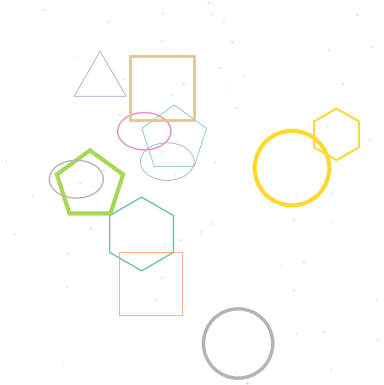[{"shape": "pentagon", "thickness": 0.5, "radius": 0.44, "center": [0.452, 0.639]}, {"shape": "hexagon", "thickness": 1, "radius": 0.48, "center": [0.368, 0.392]}, {"shape": "square", "thickness": 0.5, "radius": 0.41, "center": [0.391, 0.264]}, {"shape": "triangle", "thickness": 0.5, "radius": 0.39, "center": [0.26, 0.789]}, {"shape": "oval", "thickness": 0.5, "radius": 0.35, "center": [0.434, 0.58]}, {"shape": "oval", "thickness": 1, "radius": 0.35, "center": [0.375, 0.659]}, {"shape": "pentagon", "thickness": 3, "radius": 0.45, "center": [0.234, 0.519]}, {"shape": "circle", "thickness": 3, "radius": 0.48, "center": [0.758, 0.563]}, {"shape": "hexagon", "thickness": 1.5, "radius": 0.34, "center": [0.874, 0.651]}, {"shape": "square", "thickness": 2, "radius": 0.41, "center": [0.42, 0.772]}, {"shape": "circle", "thickness": 2.5, "radius": 0.45, "center": [0.619, 0.108]}, {"shape": "oval", "thickness": 1, "radius": 0.35, "center": [0.198, 0.535]}]